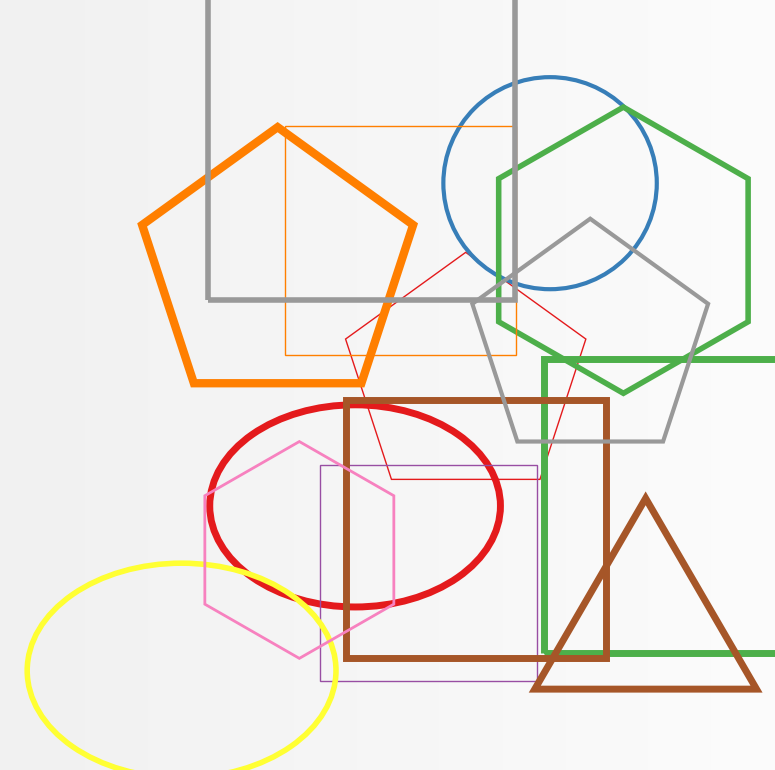[{"shape": "pentagon", "thickness": 0.5, "radius": 0.82, "center": [0.601, 0.509]}, {"shape": "oval", "thickness": 2.5, "radius": 0.94, "center": [0.458, 0.343]}, {"shape": "circle", "thickness": 1.5, "radius": 0.69, "center": [0.71, 0.762]}, {"shape": "hexagon", "thickness": 2, "radius": 0.93, "center": [0.804, 0.675]}, {"shape": "square", "thickness": 2.5, "radius": 0.95, "center": [0.893, 0.343]}, {"shape": "square", "thickness": 0.5, "radius": 0.7, "center": [0.553, 0.256]}, {"shape": "pentagon", "thickness": 3, "radius": 0.92, "center": [0.358, 0.651]}, {"shape": "square", "thickness": 0.5, "radius": 0.75, "center": [0.517, 0.688]}, {"shape": "oval", "thickness": 2, "radius": 1.0, "center": [0.234, 0.129]}, {"shape": "triangle", "thickness": 2.5, "radius": 0.83, "center": [0.833, 0.188]}, {"shape": "square", "thickness": 2.5, "radius": 0.84, "center": [0.614, 0.313]}, {"shape": "hexagon", "thickness": 1, "radius": 0.7, "center": [0.386, 0.286]}, {"shape": "square", "thickness": 2, "radius": 0.99, "center": [0.467, 0.809]}, {"shape": "pentagon", "thickness": 1.5, "radius": 0.8, "center": [0.762, 0.556]}]